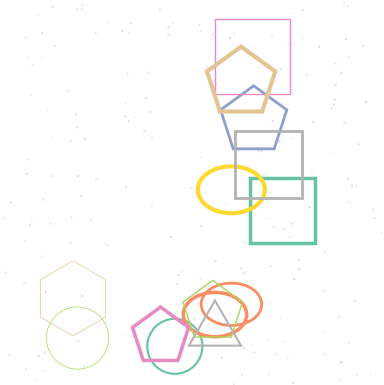[{"shape": "circle", "thickness": 1.5, "radius": 0.36, "center": [0.454, 0.1]}, {"shape": "square", "thickness": 2.5, "radius": 0.42, "center": [0.734, 0.453]}, {"shape": "oval", "thickness": 2, "radius": 0.39, "center": [0.601, 0.21]}, {"shape": "oval", "thickness": 2.5, "radius": 0.41, "center": [0.558, 0.183]}, {"shape": "pentagon", "thickness": 2, "radius": 0.45, "center": [0.659, 0.687]}, {"shape": "square", "thickness": 1, "radius": 0.49, "center": [0.657, 0.854]}, {"shape": "pentagon", "thickness": 2.5, "radius": 0.38, "center": [0.417, 0.126]}, {"shape": "circle", "thickness": 0.5, "radius": 0.4, "center": [0.201, 0.122]}, {"shape": "pentagon", "thickness": 1, "radius": 0.41, "center": [0.553, 0.19]}, {"shape": "oval", "thickness": 3, "radius": 0.43, "center": [0.601, 0.507]}, {"shape": "hexagon", "thickness": 0.5, "radius": 0.49, "center": [0.19, 0.225]}, {"shape": "pentagon", "thickness": 3, "radius": 0.47, "center": [0.626, 0.786]}, {"shape": "square", "thickness": 2, "radius": 0.44, "center": [0.697, 0.573]}, {"shape": "triangle", "thickness": 1.5, "radius": 0.39, "center": [0.558, 0.141]}]